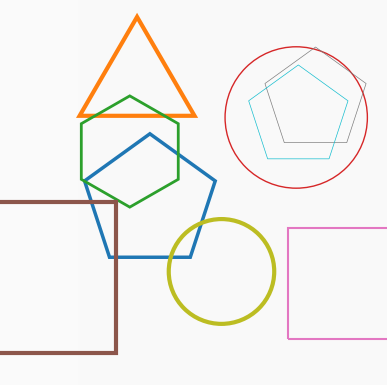[{"shape": "pentagon", "thickness": 2.5, "radius": 0.89, "center": [0.387, 0.475]}, {"shape": "triangle", "thickness": 3, "radius": 0.86, "center": [0.354, 0.785]}, {"shape": "hexagon", "thickness": 2, "radius": 0.72, "center": [0.335, 0.606]}, {"shape": "circle", "thickness": 1, "radius": 0.92, "center": [0.764, 0.695]}, {"shape": "square", "thickness": 3, "radius": 0.98, "center": [0.104, 0.28]}, {"shape": "square", "thickness": 1.5, "radius": 0.72, "center": [0.887, 0.263]}, {"shape": "pentagon", "thickness": 0.5, "radius": 0.69, "center": [0.814, 0.741]}, {"shape": "circle", "thickness": 3, "radius": 0.68, "center": [0.572, 0.295]}, {"shape": "pentagon", "thickness": 0.5, "radius": 0.67, "center": [0.77, 0.696]}]